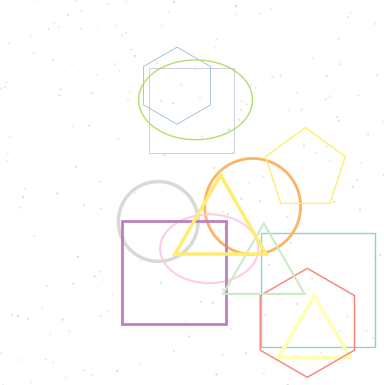[{"shape": "square", "thickness": 1, "radius": 0.75, "center": [0.826, 0.247]}, {"shape": "triangle", "thickness": 2.5, "radius": 0.53, "center": [0.816, 0.125]}, {"shape": "square", "thickness": 0.5, "radius": 0.55, "center": [0.498, 0.713]}, {"shape": "hexagon", "thickness": 1, "radius": 0.71, "center": [0.798, 0.161]}, {"shape": "hexagon", "thickness": 0.5, "radius": 0.5, "center": [0.46, 0.777]}, {"shape": "circle", "thickness": 2, "radius": 0.62, "center": [0.656, 0.464]}, {"shape": "oval", "thickness": 1, "radius": 0.74, "center": [0.508, 0.741]}, {"shape": "oval", "thickness": 1.5, "radius": 0.64, "center": [0.543, 0.354]}, {"shape": "circle", "thickness": 2.5, "radius": 0.52, "center": [0.411, 0.425]}, {"shape": "square", "thickness": 2, "radius": 0.67, "center": [0.452, 0.293]}, {"shape": "triangle", "thickness": 1.5, "radius": 0.61, "center": [0.685, 0.298]}, {"shape": "pentagon", "thickness": 1, "radius": 0.54, "center": [0.793, 0.56]}, {"shape": "triangle", "thickness": 2.5, "radius": 0.68, "center": [0.573, 0.408]}]